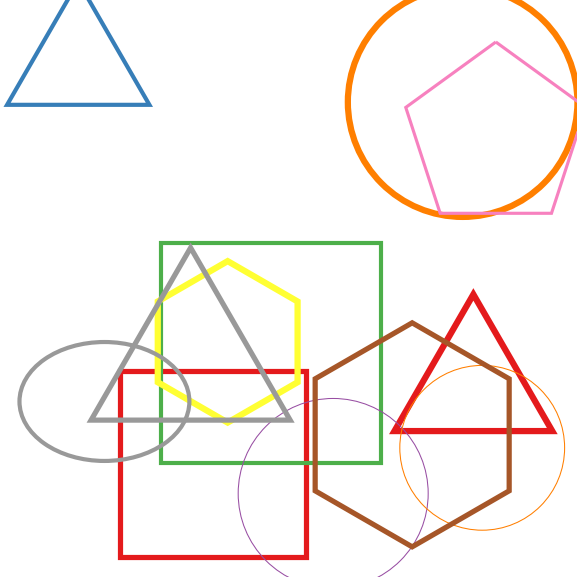[{"shape": "triangle", "thickness": 3, "radius": 0.79, "center": [0.82, 0.332]}, {"shape": "square", "thickness": 2.5, "radius": 0.8, "center": [0.369, 0.195]}, {"shape": "triangle", "thickness": 2, "radius": 0.71, "center": [0.135, 0.889]}, {"shape": "square", "thickness": 2, "radius": 0.95, "center": [0.469, 0.388]}, {"shape": "circle", "thickness": 0.5, "radius": 0.82, "center": [0.577, 0.145]}, {"shape": "circle", "thickness": 0.5, "radius": 0.71, "center": [0.835, 0.224]}, {"shape": "circle", "thickness": 3, "radius": 0.99, "center": [0.801, 0.822]}, {"shape": "hexagon", "thickness": 3, "radius": 0.7, "center": [0.394, 0.407]}, {"shape": "hexagon", "thickness": 2.5, "radius": 0.97, "center": [0.714, 0.246]}, {"shape": "pentagon", "thickness": 1.5, "radius": 0.82, "center": [0.859, 0.762]}, {"shape": "triangle", "thickness": 2.5, "radius": 0.99, "center": [0.33, 0.371]}, {"shape": "oval", "thickness": 2, "radius": 0.74, "center": [0.181, 0.304]}]